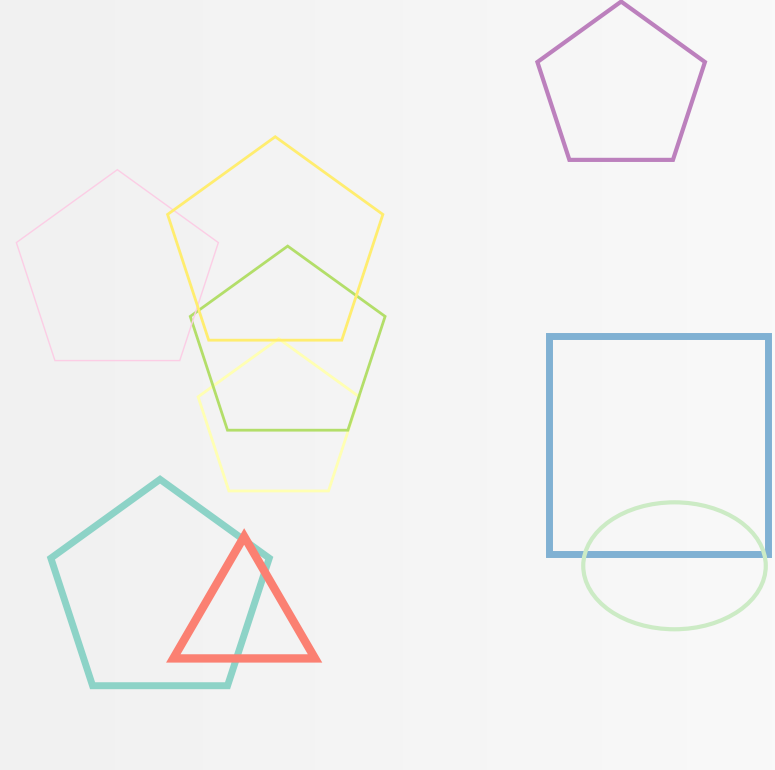[{"shape": "pentagon", "thickness": 2.5, "radius": 0.74, "center": [0.207, 0.229]}, {"shape": "pentagon", "thickness": 1, "radius": 0.55, "center": [0.36, 0.451]}, {"shape": "triangle", "thickness": 3, "radius": 0.53, "center": [0.315, 0.198]}, {"shape": "square", "thickness": 2.5, "radius": 0.71, "center": [0.85, 0.422]}, {"shape": "pentagon", "thickness": 1, "radius": 0.66, "center": [0.371, 0.548]}, {"shape": "pentagon", "thickness": 0.5, "radius": 0.69, "center": [0.151, 0.643]}, {"shape": "pentagon", "thickness": 1.5, "radius": 0.57, "center": [0.802, 0.884]}, {"shape": "oval", "thickness": 1.5, "radius": 0.59, "center": [0.87, 0.265]}, {"shape": "pentagon", "thickness": 1, "radius": 0.73, "center": [0.355, 0.676]}]